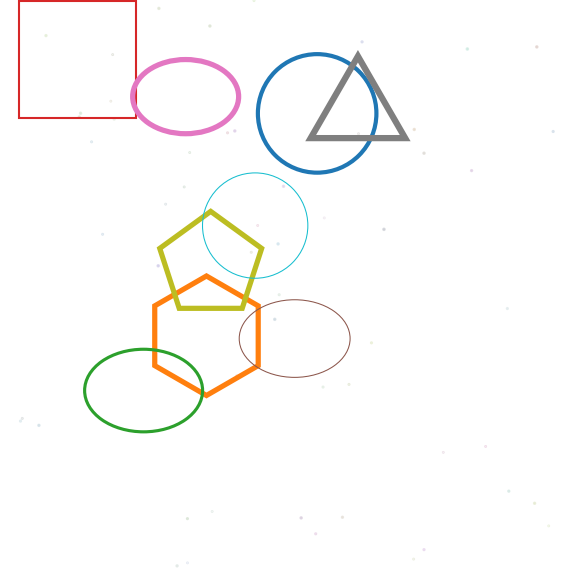[{"shape": "circle", "thickness": 2, "radius": 0.51, "center": [0.549, 0.803]}, {"shape": "hexagon", "thickness": 2.5, "radius": 0.52, "center": [0.358, 0.418]}, {"shape": "oval", "thickness": 1.5, "radius": 0.51, "center": [0.249, 0.323]}, {"shape": "square", "thickness": 1, "radius": 0.51, "center": [0.134, 0.896]}, {"shape": "oval", "thickness": 0.5, "radius": 0.48, "center": [0.51, 0.413]}, {"shape": "oval", "thickness": 2.5, "radius": 0.46, "center": [0.321, 0.832]}, {"shape": "triangle", "thickness": 3, "radius": 0.47, "center": [0.62, 0.807]}, {"shape": "pentagon", "thickness": 2.5, "radius": 0.46, "center": [0.365, 0.54]}, {"shape": "circle", "thickness": 0.5, "radius": 0.46, "center": [0.442, 0.609]}]